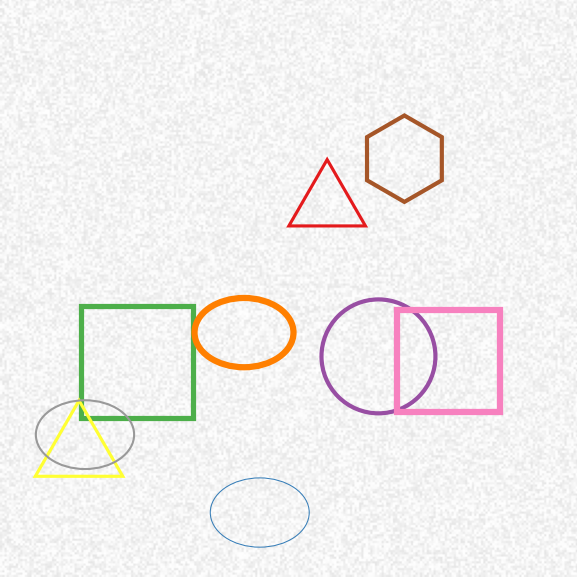[{"shape": "triangle", "thickness": 1.5, "radius": 0.38, "center": [0.566, 0.646]}, {"shape": "oval", "thickness": 0.5, "radius": 0.43, "center": [0.45, 0.112]}, {"shape": "square", "thickness": 2.5, "radius": 0.49, "center": [0.237, 0.372]}, {"shape": "circle", "thickness": 2, "radius": 0.49, "center": [0.655, 0.382]}, {"shape": "oval", "thickness": 3, "radius": 0.43, "center": [0.423, 0.423]}, {"shape": "triangle", "thickness": 1.5, "radius": 0.44, "center": [0.137, 0.218]}, {"shape": "hexagon", "thickness": 2, "radius": 0.37, "center": [0.7, 0.724]}, {"shape": "square", "thickness": 3, "radius": 0.44, "center": [0.777, 0.374]}, {"shape": "oval", "thickness": 1, "radius": 0.43, "center": [0.147, 0.247]}]